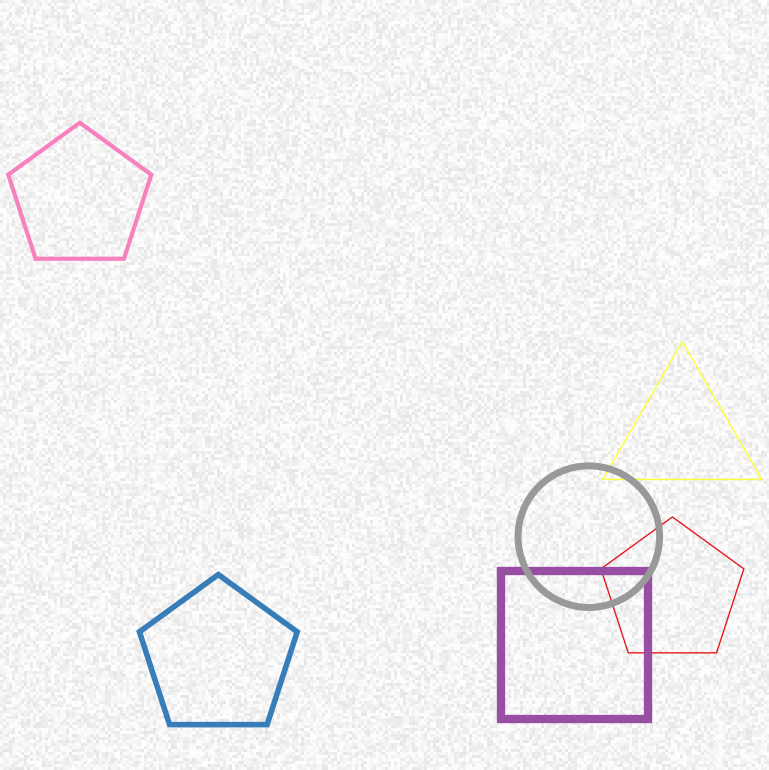[{"shape": "pentagon", "thickness": 0.5, "radius": 0.49, "center": [0.873, 0.231]}, {"shape": "pentagon", "thickness": 2, "radius": 0.54, "center": [0.284, 0.146]}, {"shape": "square", "thickness": 3, "radius": 0.48, "center": [0.746, 0.162]}, {"shape": "triangle", "thickness": 0.5, "radius": 0.6, "center": [0.886, 0.437]}, {"shape": "pentagon", "thickness": 1.5, "radius": 0.49, "center": [0.104, 0.743]}, {"shape": "circle", "thickness": 2.5, "radius": 0.46, "center": [0.765, 0.303]}]